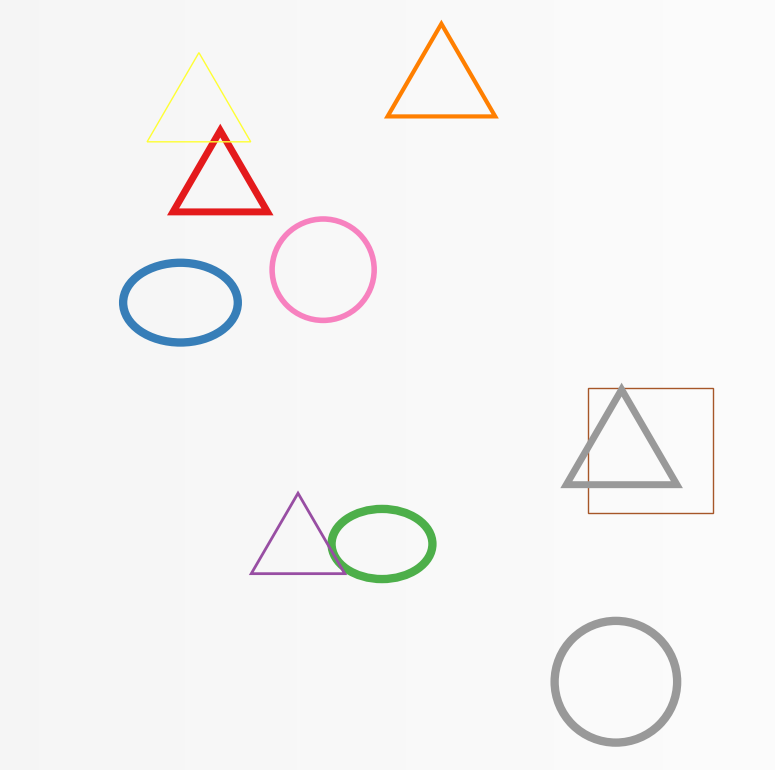[{"shape": "triangle", "thickness": 2.5, "radius": 0.35, "center": [0.284, 0.76]}, {"shape": "oval", "thickness": 3, "radius": 0.37, "center": [0.233, 0.607]}, {"shape": "oval", "thickness": 3, "radius": 0.33, "center": [0.493, 0.294]}, {"shape": "triangle", "thickness": 1, "radius": 0.35, "center": [0.385, 0.29]}, {"shape": "triangle", "thickness": 1.5, "radius": 0.4, "center": [0.57, 0.889]}, {"shape": "triangle", "thickness": 0.5, "radius": 0.39, "center": [0.257, 0.854]}, {"shape": "square", "thickness": 0.5, "radius": 0.4, "center": [0.839, 0.415]}, {"shape": "circle", "thickness": 2, "radius": 0.33, "center": [0.417, 0.65]}, {"shape": "circle", "thickness": 3, "radius": 0.4, "center": [0.795, 0.115]}, {"shape": "triangle", "thickness": 2.5, "radius": 0.41, "center": [0.802, 0.412]}]